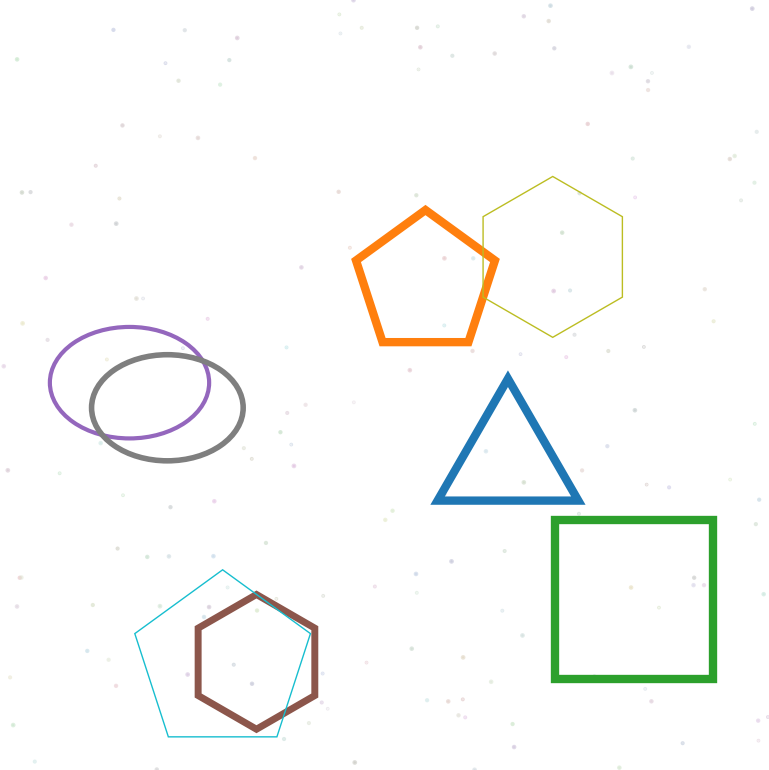[{"shape": "triangle", "thickness": 3, "radius": 0.53, "center": [0.66, 0.403]}, {"shape": "pentagon", "thickness": 3, "radius": 0.47, "center": [0.553, 0.632]}, {"shape": "square", "thickness": 3, "radius": 0.52, "center": [0.823, 0.222]}, {"shape": "oval", "thickness": 1.5, "radius": 0.52, "center": [0.168, 0.503]}, {"shape": "hexagon", "thickness": 2.5, "radius": 0.44, "center": [0.333, 0.14]}, {"shape": "oval", "thickness": 2, "radius": 0.49, "center": [0.217, 0.47]}, {"shape": "hexagon", "thickness": 0.5, "radius": 0.52, "center": [0.718, 0.666]}, {"shape": "pentagon", "thickness": 0.5, "radius": 0.6, "center": [0.289, 0.14]}]